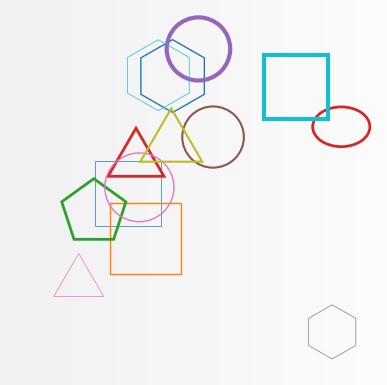[{"shape": "hexagon", "thickness": 1, "radius": 0.47, "center": [0.445, 0.802]}, {"shape": "square", "thickness": 0.5, "radius": 0.43, "center": [0.33, 0.497]}, {"shape": "square", "thickness": 1, "radius": 0.46, "center": [0.375, 0.38]}, {"shape": "pentagon", "thickness": 2, "radius": 0.44, "center": [0.242, 0.449]}, {"shape": "triangle", "thickness": 2, "radius": 0.42, "center": [0.351, 0.584]}, {"shape": "oval", "thickness": 2, "radius": 0.37, "center": [0.881, 0.671]}, {"shape": "circle", "thickness": 3, "radius": 0.41, "center": [0.512, 0.873]}, {"shape": "circle", "thickness": 1.5, "radius": 0.4, "center": [0.55, 0.644]}, {"shape": "triangle", "thickness": 0.5, "radius": 0.37, "center": [0.203, 0.267]}, {"shape": "circle", "thickness": 1, "radius": 0.45, "center": [0.36, 0.513]}, {"shape": "hexagon", "thickness": 0.5, "radius": 0.35, "center": [0.857, 0.138]}, {"shape": "triangle", "thickness": 1.5, "radius": 0.46, "center": [0.442, 0.626]}, {"shape": "hexagon", "thickness": 0.5, "radius": 0.46, "center": [0.409, 0.805]}, {"shape": "square", "thickness": 3, "radius": 0.42, "center": [0.764, 0.774]}]